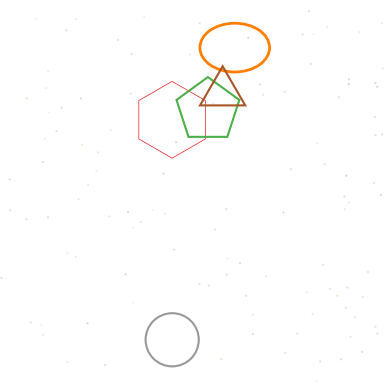[{"shape": "hexagon", "thickness": 0.5, "radius": 0.5, "center": [0.447, 0.689]}, {"shape": "pentagon", "thickness": 1.5, "radius": 0.43, "center": [0.54, 0.714]}, {"shape": "oval", "thickness": 2, "radius": 0.45, "center": [0.61, 0.876]}, {"shape": "triangle", "thickness": 1.5, "radius": 0.34, "center": [0.578, 0.76]}, {"shape": "circle", "thickness": 1.5, "radius": 0.35, "center": [0.447, 0.117]}]